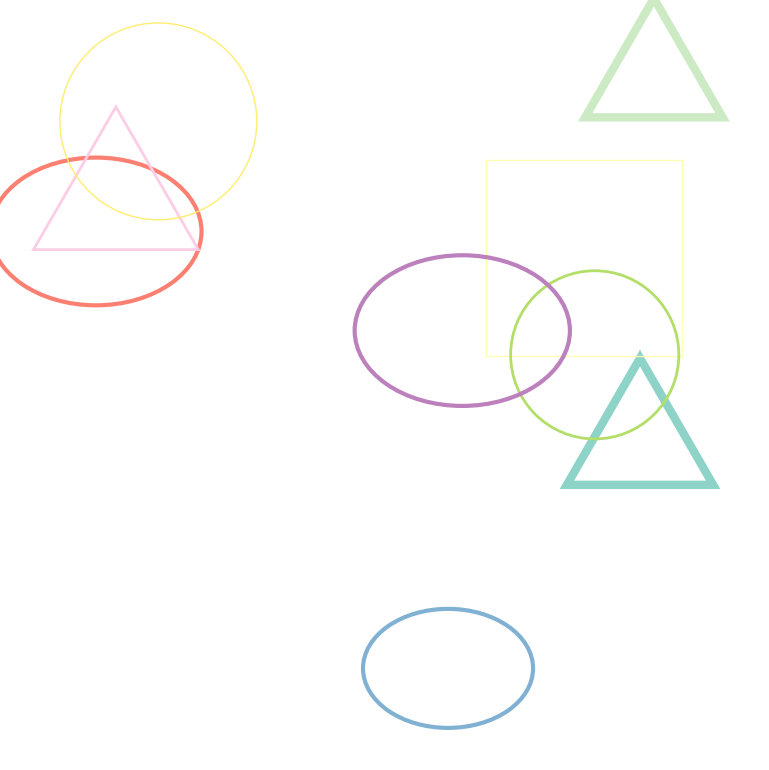[{"shape": "triangle", "thickness": 3, "radius": 0.55, "center": [0.831, 0.425]}, {"shape": "square", "thickness": 0.5, "radius": 0.64, "center": [0.758, 0.665]}, {"shape": "oval", "thickness": 1.5, "radius": 0.69, "center": [0.125, 0.699]}, {"shape": "oval", "thickness": 1.5, "radius": 0.55, "center": [0.582, 0.132]}, {"shape": "circle", "thickness": 1, "radius": 0.55, "center": [0.772, 0.539]}, {"shape": "triangle", "thickness": 1, "radius": 0.62, "center": [0.15, 0.738]}, {"shape": "oval", "thickness": 1.5, "radius": 0.7, "center": [0.6, 0.571]}, {"shape": "triangle", "thickness": 3, "radius": 0.52, "center": [0.849, 0.899]}, {"shape": "circle", "thickness": 0.5, "radius": 0.64, "center": [0.206, 0.842]}]